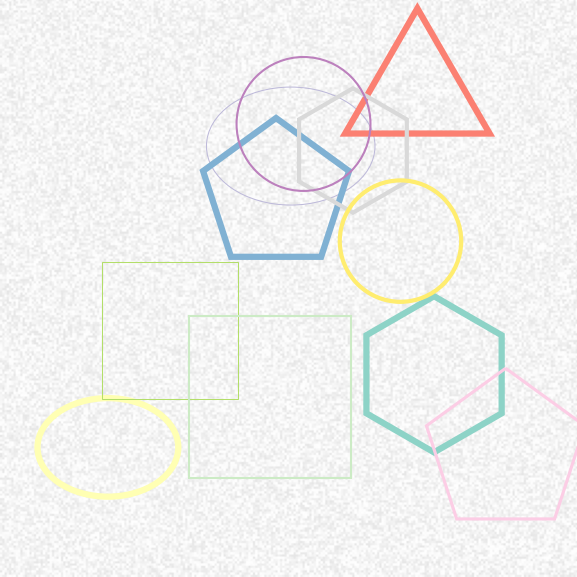[{"shape": "hexagon", "thickness": 3, "radius": 0.68, "center": [0.752, 0.351]}, {"shape": "oval", "thickness": 3, "radius": 0.61, "center": [0.187, 0.224]}, {"shape": "oval", "thickness": 0.5, "radius": 0.73, "center": [0.503, 0.746]}, {"shape": "triangle", "thickness": 3, "radius": 0.72, "center": [0.723, 0.84]}, {"shape": "pentagon", "thickness": 3, "radius": 0.66, "center": [0.478, 0.662]}, {"shape": "square", "thickness": 0.5, "radius": 0.59, "center": [0.294, 0.426]}, {"shape": "pentagon", "thickness": 1.5, "radius": 0.72, "center": [0.876, 0.217]}, {"shape": "hexagon", "thickness": 2, "radius": 0.54, "center": [0.611, 0.739]}, {"shape": "circle", "thickness": 1, "radius": 0.58, "center": [0.526, 0.784]}, {"shape": "square", "thickness": 1, "radius": 0.7, "center": [0.467, 0.312]}, {"shape": "circle", "thickness": 2, "radius": 0.53, "center": [0.693, 0.582]}]